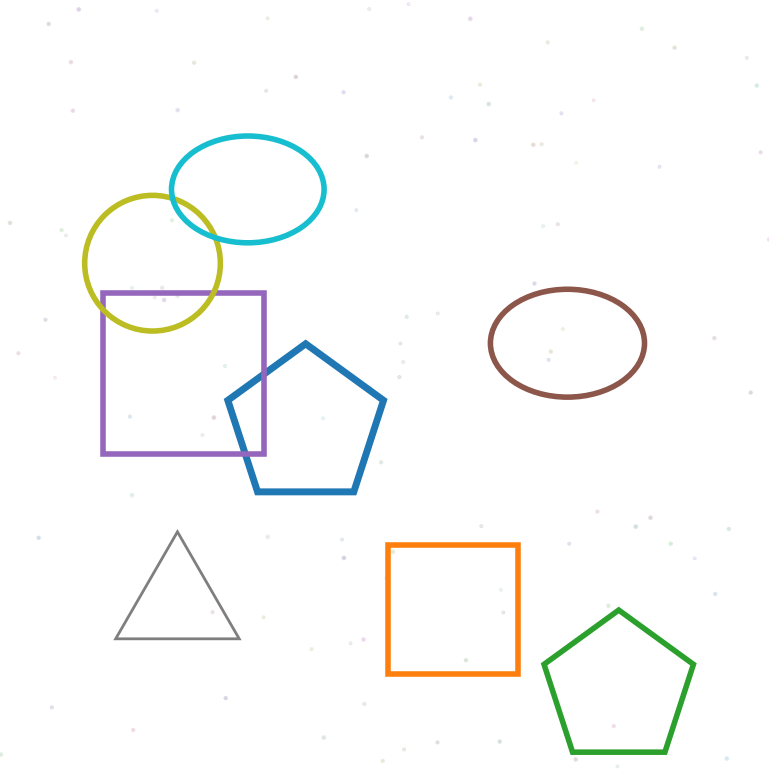[{"shape": "pentagon", "thickness": 2.5, "radius": 0.53, "center": [0.397, 0.447]}, {"shape": "square", "thickness": 2, "radius": 0.42, "center": [0.588, 0.209]}, {"shape": "pentagon", "thickness": 2, "radius": 0.51, "center": [0.804, 0.106]}, {"shape": "square", "thickness": 2, "radius": 0.52, "center": [0.238, 0.515]}, {"shape": "oval", "thickness": 2, "radius": 0.5, "center": [0.737, 0.554]}, {"shape": "triangle", "thickness": 1, "radius": 0.46, "center": [0.23, 0.217]}, {"shape": "circle", "thickness": 2, "radius": 0.44, "center": [0.198, 0.658]}, {"shape": "oval", "thickness": 2, "radius": 0.5, "center": [0.322, 0.754]}]